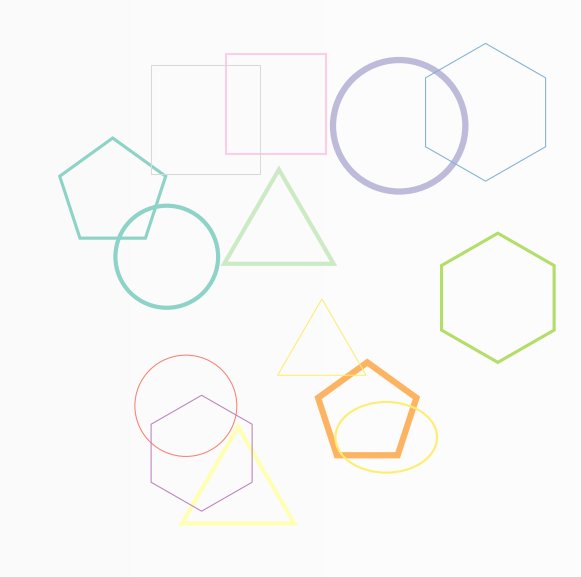[{"shape": "circle", "thickness": 2, "radius": 0.44, "center": [0.287, 0.555]}, {"shape": "pentagon", "thickness": 1.5, "radius": 0.48, "center": [0.194, 0.664]}, {"shape": "triangle", "thickness": 2, "radius": 0.56, "center": [0.41, 0.149]}, {"shape": "circle", "thickness": 3, "radius": 0.57, "center": [0.687, 0.781]}, {"shape": "circle", "thickness": 0.5, "radius": 0.44, "center": [0.32, 0.296]}, {"shape": "hexagon", "thickness": 0.5, "radius": 0.6, "center": [0.835, 0.805]}, {"shape": "pentagon", "thickness": 3, "radius": 0.44, "center": [0.632, 0.283]}, {"shape": "hexagon", "thickness": 1.5, "radius": 0.56, "center": [0.856, 0.483]}, {"shape": "square", "thickness": 1, "radius": 0.43, "center": [0.475, 0.819]}, {"shape": "square", "thickness": 0.5, "radius": 0.47, "center": [0.354, 0.793]}, {"shape": "hexagon", "thickness": 0.5, "radius": 0.5, "center": [0.347, 0.214]}, {"shape": "triangle", "thickness": 2, "radius": 0.54, "center": [0.48, 0.597]}, {"shape": "triangle", "thickness": 0.5, "radius": 0.44, "center": [0.554, 0.393]}, {"shape": "oval", "thickness": 1, "radius": 0.44, "center": [0.665, 0.242]}]